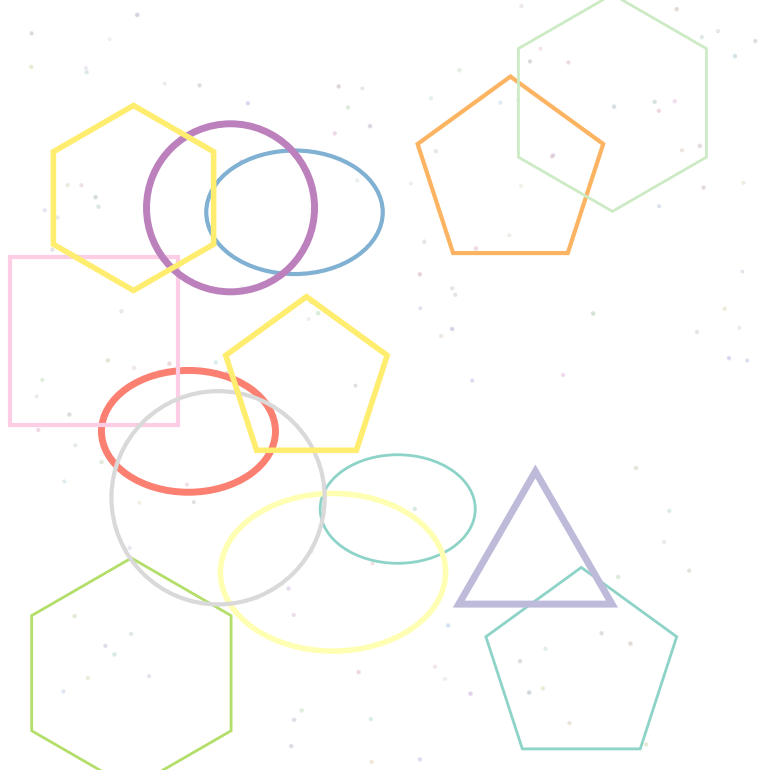[{"shape": "oval", "thickness": 1, "radius": 0.5, "center": [0.517, 0.339]}, {"shape": "pentagon", "thickness": 1, "radius": 0.65, "center": [0.755, 0.133]}, {"shape": "oval", "thickness": 2, "radius": 0.73, "center": [0.432, 0.257]}, {"shape": "triangle", "thickness": 2.5, "radius": 0.57, "center": [0.695, 0.273]}, {"shape": "oval", "thickness": 2.5, "radius": 0.56, "center": [0.245, 0.44]}, {"shape": "oval", "thickness": 1.5, "radius": 0.57, "center": [0.382, 0.724]}, {"shape": "pentagon", "thickness": 1.5, "radius": 0.63, "center": [0.663, 0.774]}, {"shape": "hexagon", "thickness": 1, "radius": 0.75, "center": [0.171, 0.126]}, {"shape": "square", "thickness": 1.5, "radius": 0.55, "center": [0.122, 0.557]}, {"shape": "circle", "thickness": 1.5, "radius": 0.69, "center": [0.283, 0.354]}, {"shape": "circle", "thickness": 2.5, "radius": 0.55, "center": [0.299, 0.73]}, {"shape": "hexagon", "thickness": 1, "radius": 0.7, "center": [0.795, 0.866]}, {"shape": "pentagon", "thickness": 2, "radius": 0.55, "center": [0.398, 0.504]}, {"shape": "hexagon", "thickness": 2, "radius": 0.6, "center": [0.173, 0.743]}]